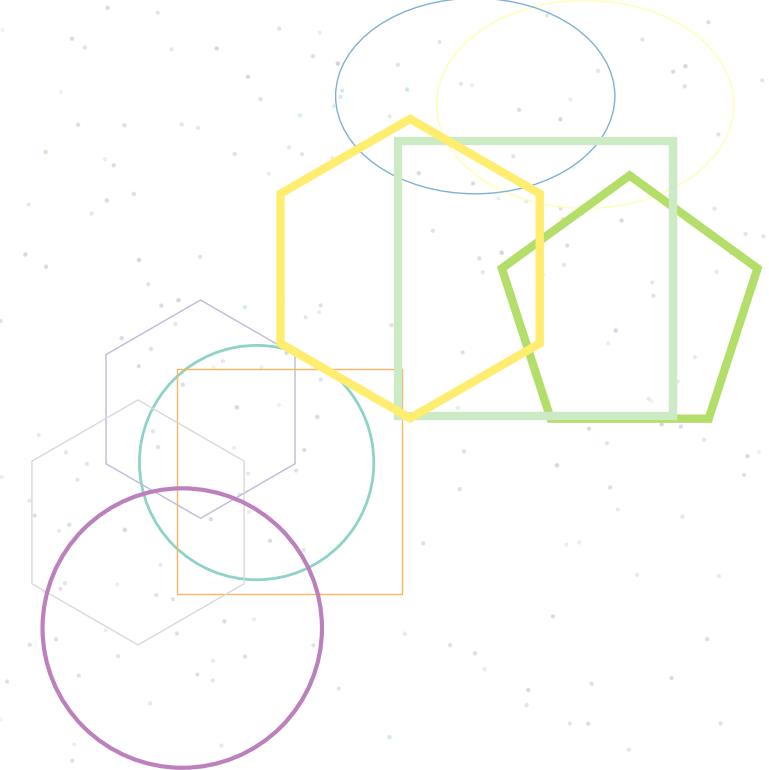[{"shape": "circle", "thickness": 1, "radius": 0.76, "center": [0.333, 0.399]}, {"shape": "oval", "thickness": 0.5, "radius": 0.96, "center": [0.76, 0.864]}, {"shape": "hexagon", "thickness": 0.5, "radius": 0.71, "center": [0.26, 0.469]}, {"shape": "oval", "thickness": 0.5, "radius": 0.91, "center": [0.617, 0.875]}, {"shape": "square", "thickness": 0.5, "radius": 0.73, "center": [0.376, 0.375]}, {"shape": "pentagon", "thickness": 3, "radius": 0.87, "center": [0.818, 0.598]}, {"shape": "hexagon", "thickness": 0.5, "radius": 0.8, "center": [0.179, 0.322]}, {"shape": "circle", "thickness": 1.5, "radius": 0.91, "center": [0.237, 0.184]}, {"shape": "square", "thickness": 3, "radius": 0.89, "center": [0.696, 0.639]}, {"shape": "hexagon", "thickness": 3, "radius": 0.97, "center": [0.533, 0.651]}]